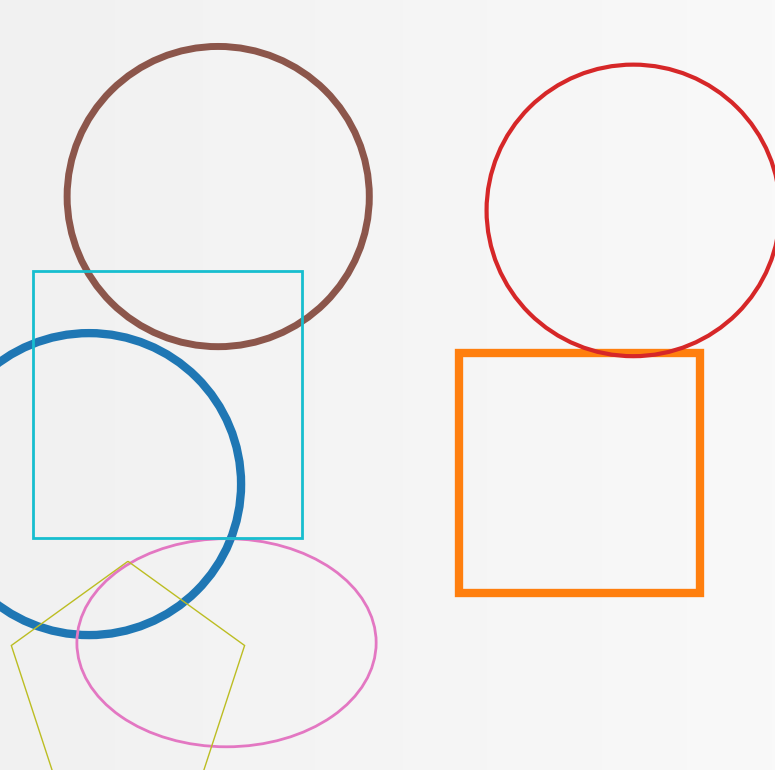[{"shape": "circle", "thickness": 3, "radius": 0.98, "center": [0.115, 0.371]}, {"shape": "square", "thickness": 3, "radius": 0.78, "center": [0.748, 0.386]}, {"shape": "circle", "thickness": 1.5, "radius": 0.95, "center": [0.817, 0.727]}, {"shape": "circle", "thickness": 2.5, "radius": 0.97, "center": [0.282, 0.745]}, {"shape": "oval", "thickness": 1, "radius": 0.97, "center": [0.292, 0.165]}, {"shape": "pentagon", "thickness": 0.5, "radius": 0.79, "center": [0.165, 0.113]}, {"shape": "square", "thickness": 1, "radius": 0.87, "center": [0.216, 0.474]}]